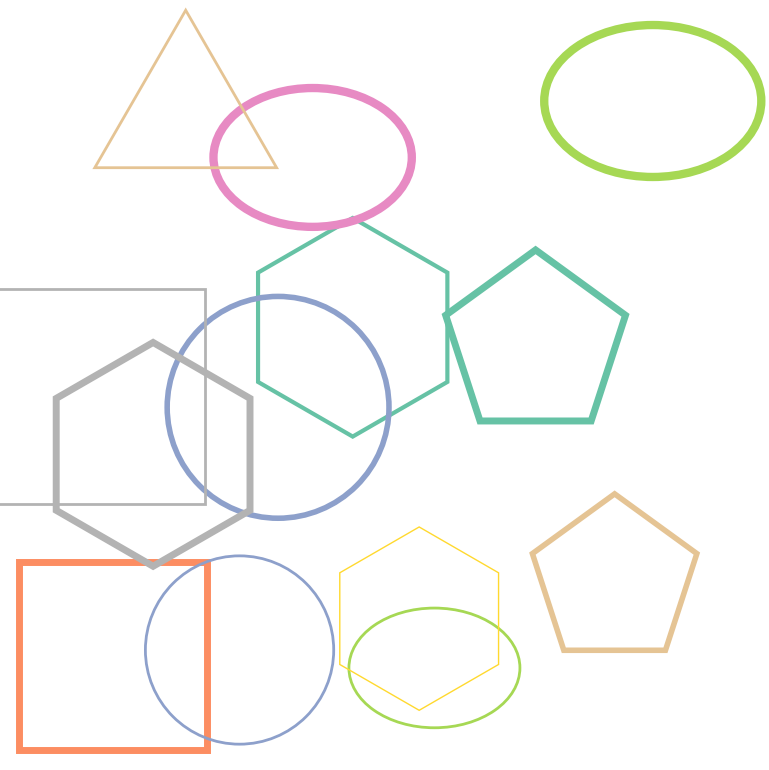[{"shape": "pentagon", "thickness": 2.5, "radius": 0.61, "center": [0.696, 0.553]}, {"shape": "hexagon", "thickness": 1.5, "radius": 0.71, "center": [0.458, 0.575]}, {"shape": "square", "thickness": 2.5, "radius": 0.61, "center": [0.147, 0.148]}, {"shape": "circle", "thickness": 2, "radius": 0.72, "center": [0.361, 0.471]}, {"shape": "circle", "thickness": 1, "radius": 0.61, "center": [0.311, 0.156]}, {"shape": "oval", "thickness": 3, "radius": 0.64, "center": [0.406, 0.796]}, {"shape": "oval", "thickness": 1, "radius": 0.56, "center": [0.564, 0.133]}, {"shape": "oval", "thickness": 3, "radius": 0.7, "center": [0.848, 0.869]}, {"shape": "hexagon", "thickness": 0.5, "radius": 0.6, "center": [0.544, 0.197]}, {"shape": "pentagon", "thickness": 2, "radius": 0.56, "center": [0.798, 0.246]}, {"shape": "triangle", "thickness": 1, "radius": 0.68, "center": [0.241, 0.85]}, {"shape": "square", "thickness": 1, "radius": 0.7, "center": [0.127, 0.485]}, {"shape": "hexagon", "thickness": 2.5, "radius": 0.73, "center": [0.199, 0.41]}]